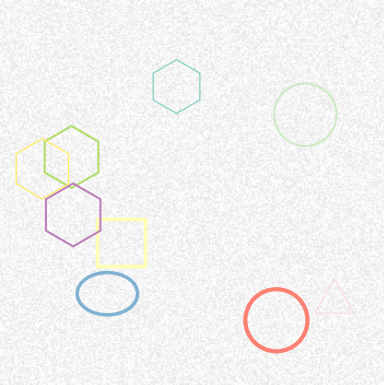[{"shape": "hexagon", "thickness": 1, "radius": 0.35, "center": [0.459, 0.775]}, {"shape": "square", "thickness": 2.5, "radius": 0.31, "center": [0.314, 0.371]}, {"shape": "circle", "thickness": 3, "radius": 0.4, "center": [0.718, 0.168]}, {"shape": "oval", "thickness": 2.5, "radius": 0.39, "center": [0.279, 0.237]}, {"shape": "hexagon", "thickness": 1.5, "radius": 0.4, "center": [0.186, 0.592]}, {"shape": "triangle", "thickness": 0.5, "radius": 0.29, "center": [0.869, 0.216]}, {"shape": "hexagon", "thickness": 1.5, "radius": 0.41, "center": [0.19, 0.442]}, {"shape": "circle", "thickness": 1.5, "radius": 0.41, "center": [0.793, 0.702]}, {"shape": "hexagon", "thickness": 1, "radius": 0.39, "center": [0.11, 0.562]}]